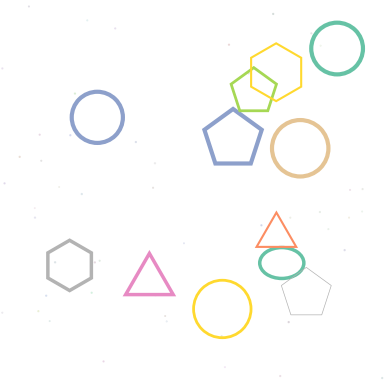[{"shape": "circle", "thickness": 3, "radius": 0.34, "center": [0.876, 0.874]}, {"shape": "oval", "thickness": 2.5, "radius": 0.29, "center": [0.732, 0.317]}, {"shape": "triangle", "thickness": 1.5, "radius": 0.3, "center": [0.718, 0.388]}, {"shape": "circle", "thickness": 3, "radius": 0.33, "center": [0.253, 0.695]}, {"shape": "pentagon", "thickness": 3, "radius": 0.39, "center": [0.605, 0.639]}, {"shape": "triangle", "thickness": 2.5, "radius": 0.36, "center": [0.388, 0.27]}, {"shape": "pentagon", "thickness": 2, "radius": 0.31, "center": [0.659, 0.762]}, {"shape": "circle", "thickness": 2, "radius": 0.37, "center": [0.577, 0.197]}, {"shape": "hexagon", "thickness": 1.5, "radius": 0.38, "center": [0.717, 0.812]}, {"shape": "circle", "thickness": 3, "radius": 0.37, "center": [0.78, 0.615]}, {"shape": "hexagon", "thickness": 2.5, "radius": 0.33, "center": [0.181, 0.311]}, {"shape": "pentagon", "thickness": 0.5, "radius": 0.34, "center": [0.796, 0.237]}]